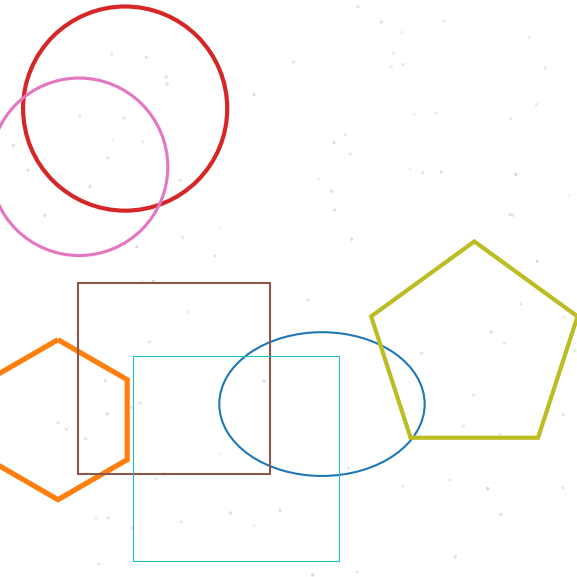[{"shape": "oval", "thickness": 1, "radius": 0.89, "center": [0.558, 0.299]}, {"shape": "hexagon", "thickness": 2.5, "radius": 0.69, "center": [0.1, 0.272]}, {"shape": "circle", "thickness": 2, "radius": 0.88, "center": [0.217, 0.811]}, {"shape": "square", "thickness": 1, "radius": 0.83, "center": [0.302, 0.344]}, {"shape": "circle", "thickness": 1.5, "radius": 0.77, "center": [0.137, 0.71]}, {"shape": "pentagon", "thickness": 2, "radius": 0.94, "center": [0.821, 0.393]}, {"shape": "square", "thickness": 0.5, "radius": 0.89, "center": [0.408, 0.205]}]